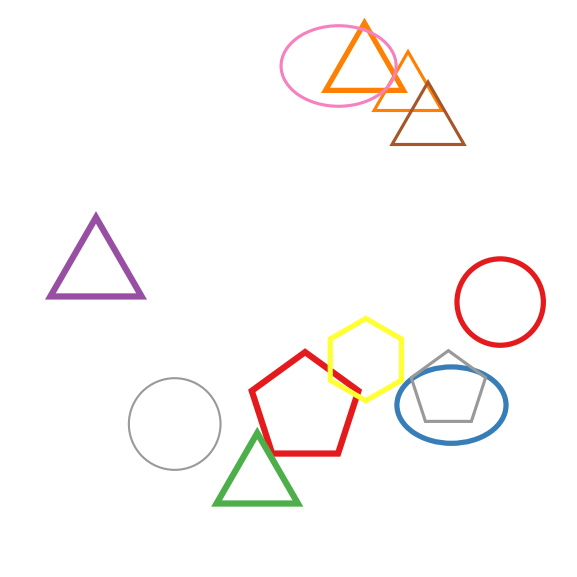[{"shape": "pentagon", "thickness": 3, "radius": 0.49, "center": [0.528, 0.292]}, {"shape": "circle", "thickness": 2.5, "radius": 0.37, "center": [0.866, 0.476]}, {"shape": "oval", "thickness": 2.5, "radius": 0.47, "center": [0.782, 0.298]}, {"shape": "triangle", "thickness": 3, "radius": 0.41, "center": [0.445, 0.168]}, {"shape": "triangle", "thickness": 3, "radius": 0.46, "center": [0.166, 0.531]}, {"shape": "triangle", "thickness": 2.5, "radius": 0.39, "center": [0.631, 0.882]}, {"shape": "triangle", "thickness": 1.5, "radius": 0.34, "center": [0.707, 0.842]}, {"shape": "hexagon", "thickness": 2.5, "radius": 0.36, "center": [0.634, 0.376]}, {"shape": "triangle", "thickness": 1.5, "radius": 0.36, "center": [0.741, 0.785]}, {"shape": "oval", "thickness": 1.5, "radius": 0.5, "center": [0.586, 0.885]}, {"shape": "pentagon", "thickness": 1.5, "radius": 0.34, "center": [0.776, 0.324]}, {"shape": "circle", "thickness": 1, "radius": 0.4, "center": [0.302, 0.265]}]